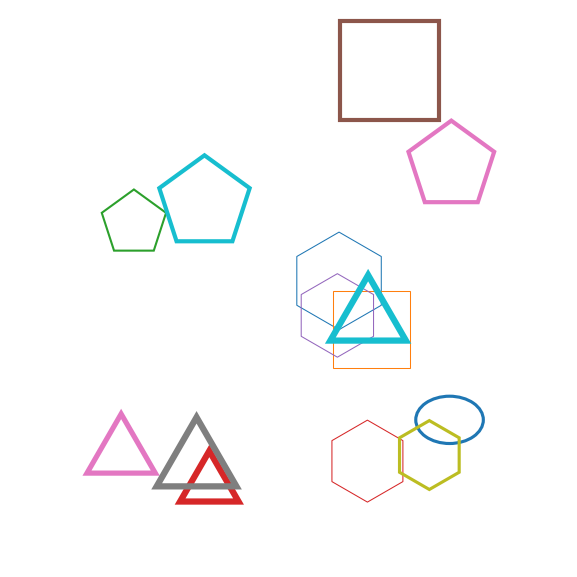[{"shape": "hexagon", "thickness": 0.5, "radius": 0.42, "center": [0.587, 0.513]}, {"shape": "oval", "thickness": 1.5, "radius": 0.29, "center": [0.778, 0.272]}, {"shape": "square", "thickness": 0.5, "radius": 0.33, "center": [0.643, 0.428]}, {"shape": "pentagon", "thickness": 1, "radius": 0.29, "center": [0.232, 0.612]}, {"shape": "triangle", "thickness": 3, "radius": 0.29, "center": [0.362, 0.16]}, {"shape": "hexagon", "thickness": 0.5, "radius": 0.35, "center": [0.636, 0.201]}, {"shape": "hexagon", "thickness": 0.5, "radius": 0.36, "center": [0.584, 0.453]}, {"shape": "square", "thickness": 2, "radius": 0.43, "center": [0.674, 0.877]}, {"shape": "triangle", "thickness": 2.5, "radius": 0.34, "center": [0.21, 0.214]}, {"shape": "pentagon", "thickness": 2, "radius": 0.39, "center": [0.782, 0.712]}, {"shape": "triangle", "thickness": 3, "radius": 0.4, "center": [0.34, 0.197]}, {"shape": "hexagon", "thickness": 1.5, "radius": 0.3, "center": [0.743, 0.211]}, {"shape": "triangle", "thickness": 3, "radius": 0.38, "center": [0.637, 0.447]}, {"shape": "pentagon", "thickness": 2, "radius": 0.41, "center": [0.354, 0.648]}]